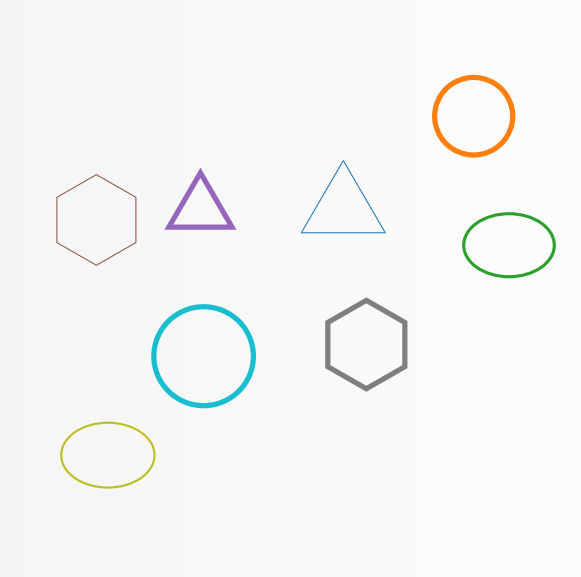[{"shape": "triangle", "thickness": 0.5, "radius": 0.42, "center": [0.591, 0.638]}, {"shape": "circle", "thickness": 2.5, "radius": 0.34, "center": [0.815, 0.798]}, {"shape": "oval", "thickness": 1.5, "radius": 0.39, "center": [0.876, 0.575]}, {"shape": "triangle", "thickness": 2.5, "radius": 0.31, "center": [0.345, 0.637]}, {"shape": "hexagon", "thickness": 0.5, "radius": 0.39, "center": [0.166, 0.618]}, {"shape": "hexagon", "thickness": 2.5, "radius": 0.38, "center": [0.63, 0.402]}, {"shape": "oval", "thickness": 1, "radius": 0.4, "center": [0.186, 0.211]}, {"shape": "circle", "thickness": 2.5, "radius": 0.43, "center": [0.35, 0.382]}]